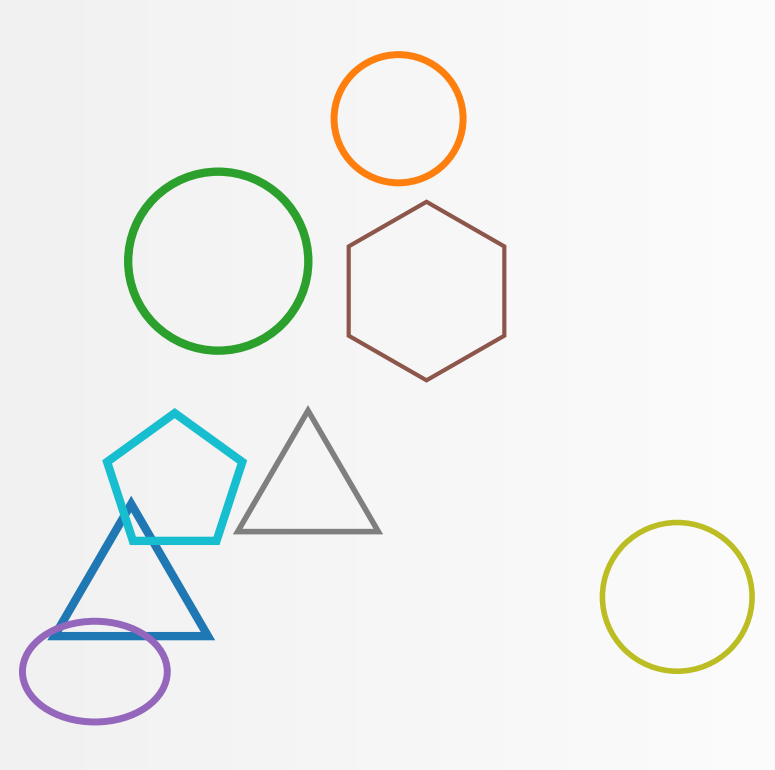[{"shape": "triangle", "thickness": 3, "radius": 0.57, "center": [0.169, 0.231]}, {"shape": "circle", "thickness": 2.5, "radius": 0.42, "center": [0.514, 0.846]}, {"shape": "circle", "thickness": 3, "radius": 0.58, "center": [0.282, 0.661]}, {"shape": "oval", "thickness": 2.5, "radius": 0.47, "center": [0.122, 0.128]}, {"shape": "hexagon", "thickness": 1.5, "radius": 0.58, "center": [0.55, 0.622]}, {"shape": "triangle", "thickness": 2, "radius": 0.52, "center": [0.397, 0.362]}, {"shape": "circle", "thickness": 2, "radius": 0.48, "center": [0.874, 0.225]}, {"shape": "pentagon", "thickness": 3, "radius": 0.46, "center": [0.225, 0.372]}]